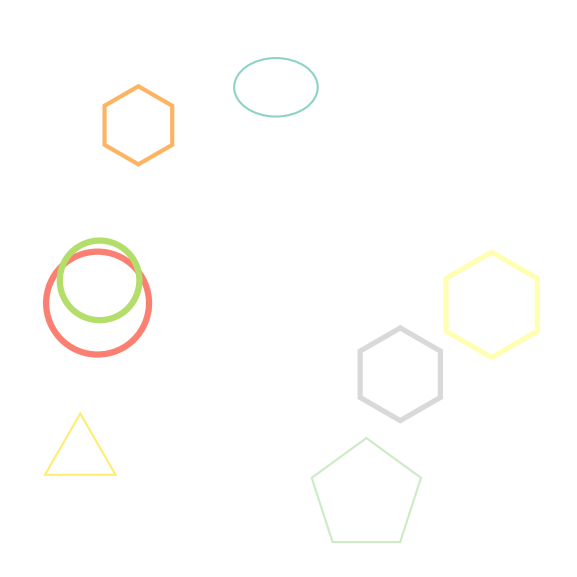[{"shape": "oval", "thickness": 1, "radius": 0.36, "center": [0.478, 0.848]}, {"shape": "hexagon", "thickness": 2.5, "radius": 0.46, "center": [0.851, 0.471]}, {"shape": "circle", "thickness": 3, "radius": 0.45, "center": [0.169, 0.474]}, {"shape": "hexagon", "thickness": 2, "radius": 0.34, "center": [0.24, 0.782]}, {"shape": "circle", "thickness": 3, "radius": 0.34, "center": [0.172, 0.514]}, {"shape": "hexagon", "thickness": 2.5, "radius": 0.4, "center": [0.693, 0.351]}, {"shape": "pentagon", "thickness": 1, "radius": 0.5, "center": [0.634, 0.141]}, {"shape": "triangle", "thickness": 1, "radius": 0.35, "center": [0.139, 0.212]}]